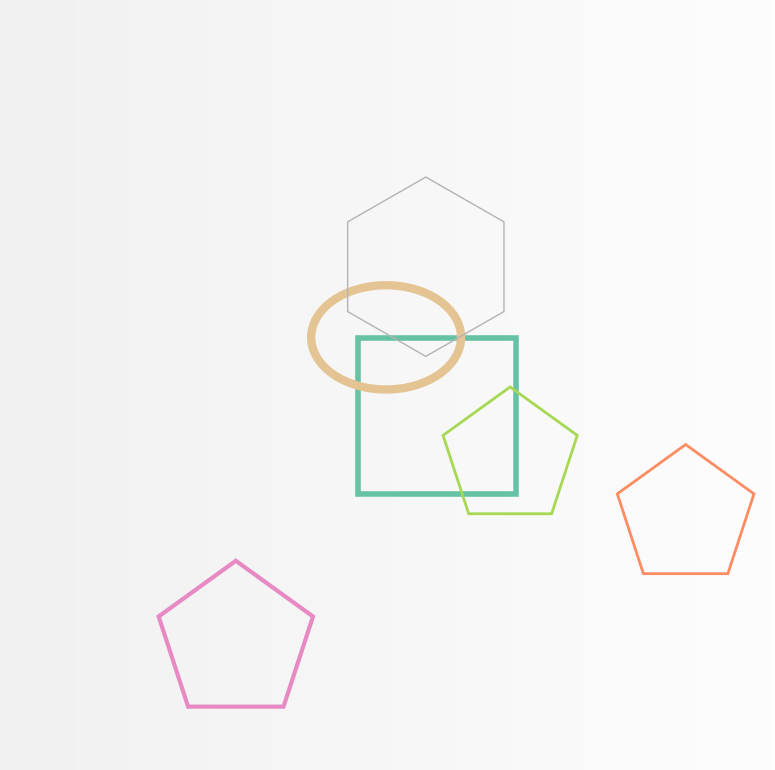[{"shape": "square", "thickness": 2, "radius": 0.51, "center": [0.564, 0.46]}, {"shape": "pentagon", "thickness": 1, "radius": 0.46, "center": [0.885, 0.33]}, {"shape": "pentagon", "thickness": 1.5, "radius": 0.52, "center": [0.304, 0.167]}, {"shape": "pentagon", "thickness": 1, "radius": 0.46, "center": [0.658, 0.406]}, {"shape": "oval", "thickness": 3, "radius": 0.48, "center": [0.498, 0.562]}, {"shape": "hexagon", "thickness": 0.5, "radius": 0.58, "center": [0.549, 0.654]}]